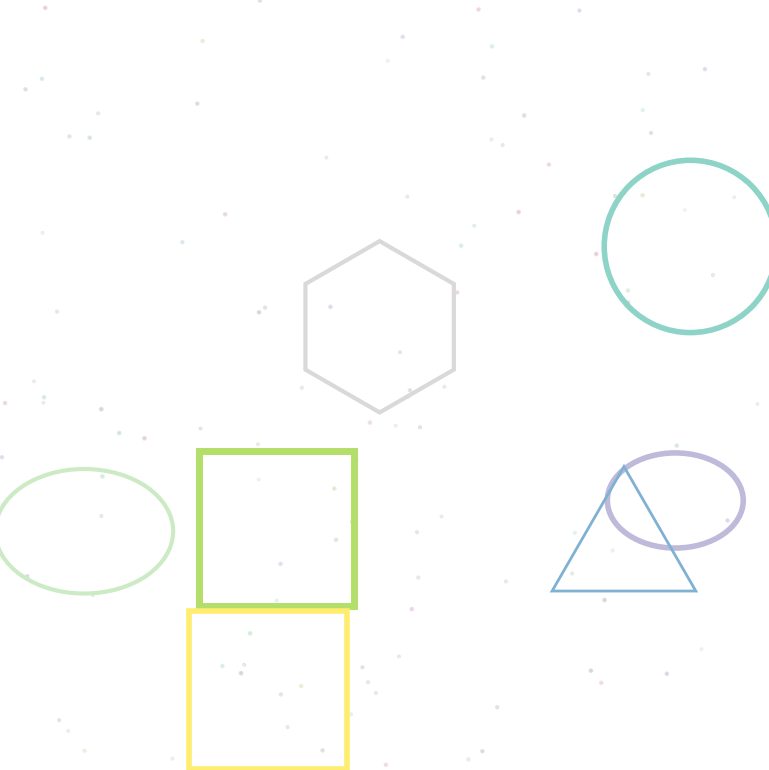[{"shape": "circle", "thickness": 2, "radius": 0.56, "center": [0.897, 0.68]}, {"shape": "oval", "thickness": 2, "radius": 0.44, "center": [0.877, 0.35]}, {"shape": "triangle", "thickness": 1, "radius": 0.54, "center": [0.81, 0.286]}, {"shape": "square", "thickness": 2.5, "radius": 0.5, "center": [0.359, 0.313]}, {"shape": "hexagon", "thickness": 1.5, "radius": 0.56, "center": [0.493, 0.576]}, {"shape": "oval", "thickness": 1.5, "radius": 0.58, "center": [0.109, 0.31]}, {"shape": "square", "thickness": 2, "radius": 0.51, "center": [0.348, 0.104]}]